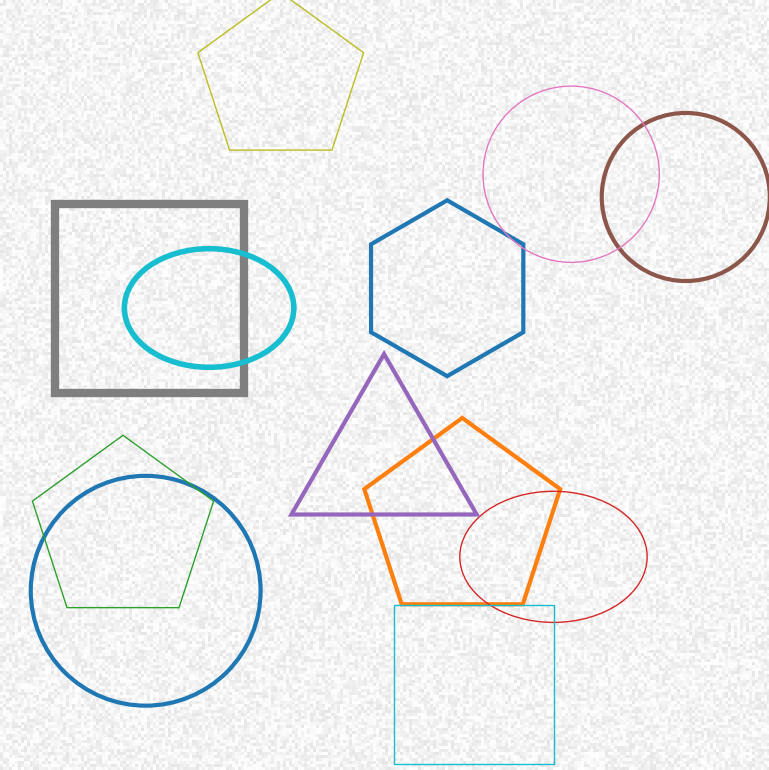[{"shape": "hexagon", "thickness": 1.5, "radius": 0.57, "center": [0.581, 0.626]}, {"shape": "circle", "thickness": 1.5, "radius": 0.75, "center": [0.189, 0.233]}, {"shape": "pentagon", "thickness": 1.5, "radius": 0.67, "center": [0.6, 0.323]}, {"shape": "pentagon", "thickness": 0.5, "radius": 0.62, "center": [0.16, 0.311]}, {"shape": "oval", "thickness": 0.5, "radius": 0.61, "center": [0.719, 0.277]}, {"shape": "triangle", "thickness": 1.5, "radius": 0.69, "center": [0.499, 0.401]}, {"shape": "circle", "thickness": 1.5, "radius": 0.55, "center": [0.891, 0.744]}, {"shape": "circle", "thickness": 0.5, "radius": 0.57, "center": [0.742, 0.774]}, {"shape": "square", "thickness": 3, "radius": 0.62, "center": [0.194, 0.612]}, {"shape": "pentagon", "thickness": 0.5, "radius": 0.57, "center": [0.365, 0.897]}, {"shape": "oval", "thickness": 2, "radius": 0.55, "center": [0.272, 0.6]}, {"shape": "square", "thickness": 0.5, "radius": 0.52, "center": [0.615, 0.111]}]